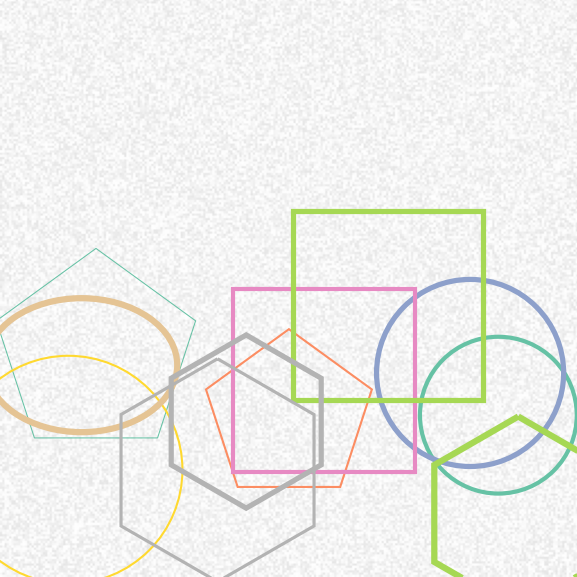[{"shape": "circle", "thickness": 2, "radius": 0.68, "center": [0.863, 0.28]}, {"shape": "pentagon", "thickness": 0.5, "radius": 0.91, "center": [0.166, 0.388]}, {"shape": "pentagon", "thickness": 1, "radius": 0.76, "center": [0.5, 0.278]}, {"shape": "circle", "thickness": 2.5, "radius": 0.81, "center": [0.814, 0.353]}, {"shape": "square", "thickness": 2, "radius": 0.79, "center": [0.561, 0.34]}, {"shape": "square", "thickness": 2.5, "radius": 0.82, "center": [0.672, 0.47]}, {"shape": "hexagon", "thickness": 3, "radius": 0.84, "center": [0.897, 0.11]}, {"shape": "circle", "thickness": 1, "radius": 0.99, "center": [0.118, 0.186]}, {"shape": "oval", "thickness": 3, "radius": 0.83, "center": [0.141, 0.367]}, {"shape": "hexagon", "thickness": 2.5, "radius": 0.75, "center": [0.426, 0.269]}, {"shape": "hexagon", "thickness": 1.5, "radius": 0.96, "center": [0.377, 0.185]}]